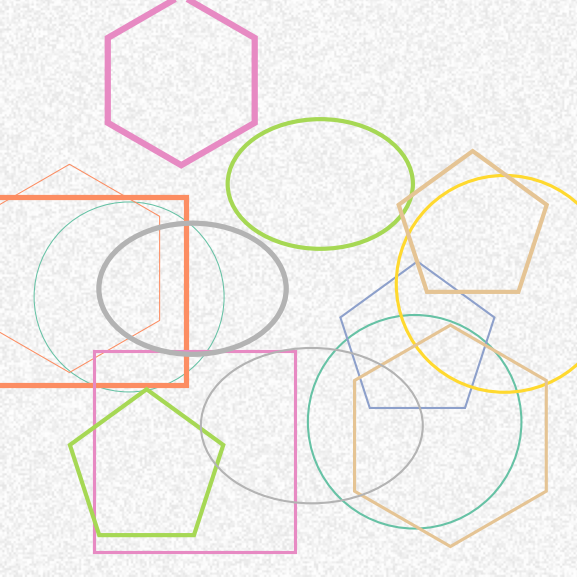[{"shape": "circle", "thickness": 1, "radius": 0.92, "center": [0.718, 0.269]}, {"shape": "circle", "thickness": 0.5, "radius": 0.82, "center": [0.224, 0.485]}, {"shape": "hexagon", "thickness": 0.5, "radius": 0.9, "center": [0.12, 0.534]}, {"shape": "square", "thickness": 2.5, "radius": 0.81, "center": [0.159, 0.496]}, {"shape": "pentagon", "thickness": 1, "radius": 0.7, "center": [0.723, 0.406]}, {"shape": "hexagon", "thickness": 3, "radius": 0.73, "center": [0.314, 0.86]}, {"shape": "square", "thickness": 1.5, "radius": 0.87, "center": [0.337, 0.218]}, {"shape": "oval", "thickness": 2, "radius": 0.8, "center": [0.555, 0.681]}, {"shape": "pentagon", "thickness": 2, "radius": 0.7, "center": [0.254, 0.185]}, {"shape": "circle", "thickness": 1.5, "radius": 0.94, "center": [0.874, 0.508]}, {"shape": "pentagon", "thickness": 2, "radius": 0.67, "center": [0.818, 0.603]}, {"shape": "hexagon", "thickness": 1.5, "radius": 0.96, "center": [0.78, 0.244]}, {"shape": "oval", "thickness": 1, "radius": 0.96, "center": [0.54, 0.262]}, {"shape": "oval", "thickness": 2.5, "radius": 0.81, "center": [0.333, 0.499]}]